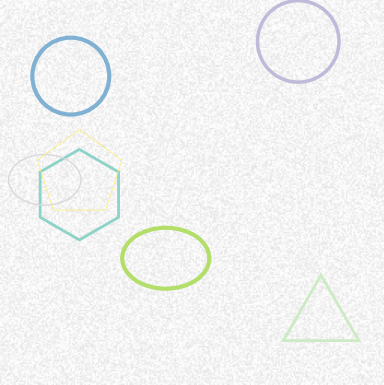[{"shape": "hexagon", "thickness": 2, "radius": 0.59, "center": [0.206, 0.494]}, {"shape": "circle", "thickness": 2.5, "radius": 0.53, "center": [0.775, 0.893]}, {"shape": "circle", "thickness": 3, "radius": 0.5, "center": [0.184, 0.802]}, {"shape": "oval", "thickness": 3, "radius": 0.57, "center": [0.431, 0.329]}, {"shape": "oval", "thickness": 1, "radius": 0.47, "center": [0.116, 0.533]}, {"shape": "triangle", "thickness": 2, "radius": 0.57, "center": [0.834, 0.172]}, {"shape": "pentagon", "thickness": 0.5, "radius": 0.58, "center": [0.207, 0.548]}]